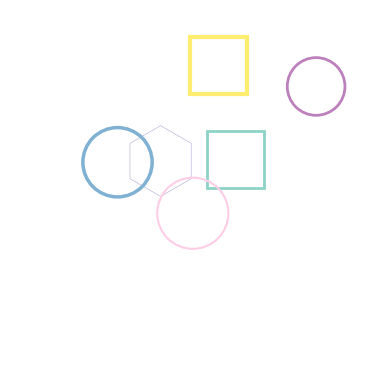[{"shape": "square", "thickness": 2, "radius": 0.37, "center": [0.611, 0.585]}, {"shape": "hexagon", "thickness": 0.5, "radius": 0.46, "center": [0.417, 0.582]}, {"shape": "circle", "thickness": 2.5, "radius": 0.45, "center": [0.305, 0.579]}, {"shape": "circle", "thickness": 1.5, "radius": 0.46, "center": [0.501, 0.446]}, {"shape": "circle", "thickness": 2, "radius": 0.37, "center": [0.821, 0.775]}, {"shape": "square", "thickness": 3, "radius": 0.37, "center": [0.569, 0.829]}]